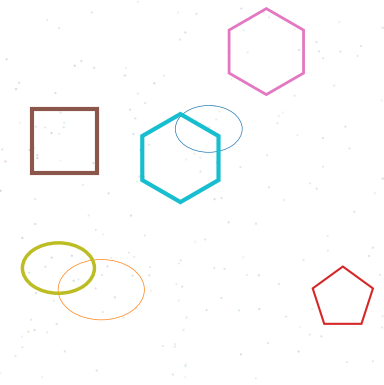[{"shape": "oval", "thickness": 0.5, "radius": 0.43, "center": [0.542, 0.665]}, {"shape": "oval", "thickness": 0.5, "radius": 0.56, "center": [0.263, 0.248]}, {"shape": "pentagon", "thickness": 1.5, "radius": 0.41, "center": [0.89, 0.225]}, {"shape": "square", "thickness": 3, "radius": 0.42, "center": [0.167, 0.634]}, {"shape": "hexagon", "thickness": 2, "radius": 0.56, "center": [0.692, 0.866]}, {"shape": "oval", "thickness": 2.5, "radius": 0.47, "center": [0.152, 0.304]}, {"shape": "hexagon", "thickness": 3, "radius": 0.57, "center": [0.469, 0.589]}]